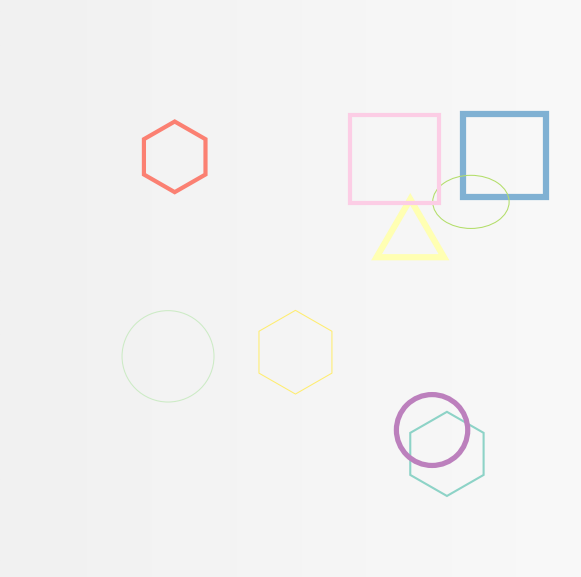[{"shape": "hexagon", "thickness": 1, "radius": 0.36, "center": [0.769, 0.213]}, {"shape": "triangle", "thickness": 3, "radius": 0.33, "center": [0.706, 0.587]}, {"shape": "hexagon", "thickness": 2, "radius": 0.31, "center": [0.301, 0.728]}, {"shape": "square", "thickness": 3, "radius": 0.36, "center": [0.868, 0.73]}, {"shape": "oval", "thickness": 0.5, "radius": 0.33, "center": [0.81, 0.65]}, {"shape": "square", "thickness": 2, "radius": 0.38, "center": [0.678, 0.724]}, {"shape": "circle", "thickness": 2.5, "radius": 0.31, "center": [0.743, 0.255]}, {"shape": "circle", "thickness": 0.5, "radius": 0.4, "center": [0.289, 0.382]}, {"shape": "hexagon", "thickness": 0.5, "radius": 0.36, "center": [0.508, 0.389]}]